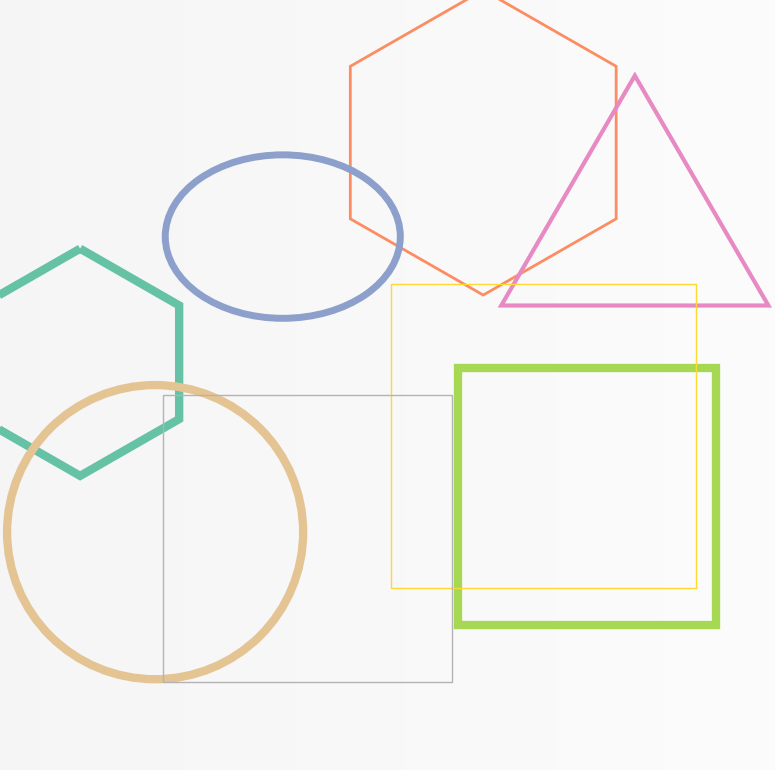[{"shape": "hexagon", "thickness": 3, "radius": 0.74, "center": [0.103, 0.53]}, {"shape": "hexagon", "thickness": 1, "radius": 0.99, "center": [0.624, 0.815]}, {"shape": "oval", "thickness": 2.5, "radius": 0.76, "center": [0.365, 0.693]}, {"shape": "triangle", "thickness": 1.5, "radius": 0.99, "center": [0.819, 0.703]}, {"shape": "square", "thickness": 3, "radius": 0.83, "center": [0.758, 0.355]}, {"shape": "square", "thickness": 0.5, "radius": 0.99, "center": [0.701, 0.434]}, {"shape": "circle", "thickness": 3, "radius": 0.96, "center": [0.2, 0.309]}, {"shape": "square", "thickness": 0.5, "radius": 0.93, "center": [0.397, 0.301]}]